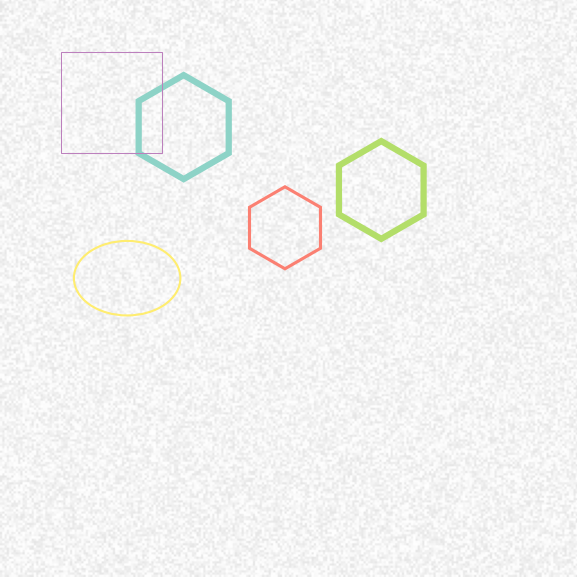[{"shape": "hexagon", "thickness": 3, "radius": 0.45, "center": [0.318, 0.779]}, {"shape": "hexagon", "thickness": 1.5, "radius": 0.35, "center": [0.493, 0.605]}, {"shape": "hexagon", "thickness": 3, "radius": 0.42, "center": [0.66, 0.67]}, {"shape": "square", "thickness": 0.5, "radius": 0.44, "center": [0.193, 0.822]}, {"shape": "oval", "thickness": 1, "radius": 0.46, "center": [0.22, 0.517]}]